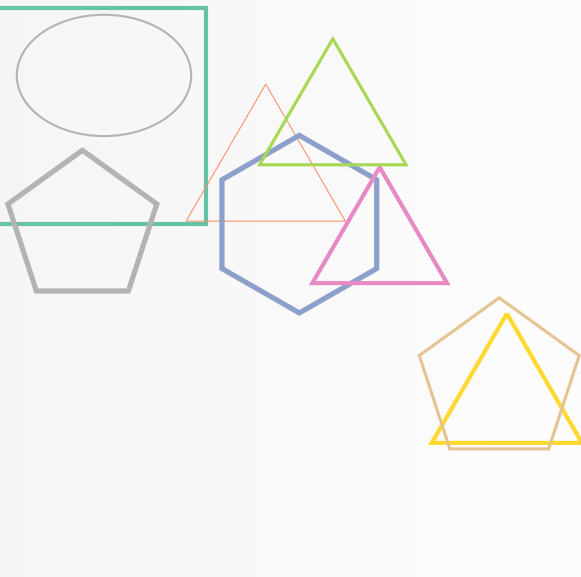[{"shape": "square", "thickness": 2, "radius": 0.94, "center": [0.166, 0.798]}, {"shape": "triangle", "thickness": 0.5, "radius": 0.79, "center": [0.457, 0.695]}, {"shape": "hexagon", "thickness": 2.5, "radius": 0.77, "center": [0.515, 0.611]}, {"shape": "triangle", "thickness": 2, "radius": 0.67, "center": [0.653, 0.576]}, {"shape": "triangle", "thickness": 1.5, "radius": 0.73, "center": [0.573, 0.787]}, {"shape": "triangle", "thickness": 2, "radius": 0.75, "center": [0.872, 0.307]}, {"shape": "pentagon", "thickness": 1.5, "radius": 0.72, "center": [0.859, 0.339]}, {"shape": "pentagon", "thickness": 2.5, "radius": 0.67, "center": [0.142, 0.604]}, {"shape": "oval", "thickness": 1, "radius": 0.75, "center": [0.179, 0.869]}]